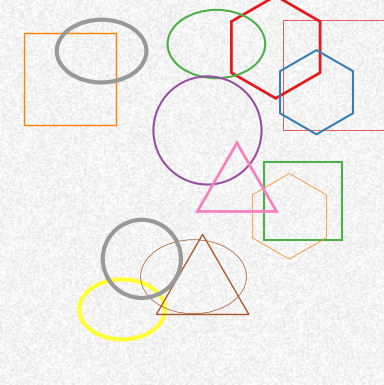[{"shape": "square", "thickness": 0.5, "radius": 0.72, "center": [0.879, 0.805]}, {"shape": "hexagon", "thickness": 2, "radius": 0.67, "center": [0.716, 0.878]}, {"shape": "hexagon", "thickness": 1.5, "radius": 0.55, "center": [0.822, 0.76]}, {"shape": "square", "thickness": 1.5, "radius": 0.51, "center": [0.787, 0.477]}, {"shape": "oval", "thickness": 1.5, "radius": 0.63, "center": [0.562, 0.886]}, {"shape": "circle", "thickness": 1.5, "radius": 0.7, "center": [0.539, 0.661]}, {"shape": "square", "thickness": 1, "radius": 0.6, "center": [0.182, 0.794]}, {"shape": "hexagon", "thickness": 0.5, "radius": 0.56, "center": [0.752, 0.438]}, {"shape": "oval", "thickness": 3, "radius": 0.56, "center": [0.317, 0.196]}, {"shape": "triangle", "thickness": 1, "radius": 0.69, "center": [0.526, 0.253]}, {"shape": "oval", "thickness": 0.5, "radius": 0.69, "center": [0.503, 0.281]}, {"shape": "triangle", "thickness": 2, "radius": 0.59, "center": [0.615, 0.51]}, {"shape": "circle", "thickness": 3, "radius": 0.51, "center": [0.368, 0.328]}, {"shape": "oval", "thickness": 3, "radius": 0.58, "center": [0.264, 0.867]}]